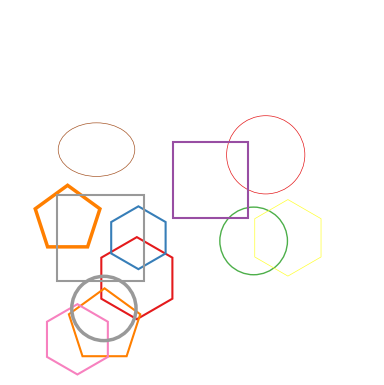[{"shape": "circle", "thickness": 0.5, "radius": 0.51, "center": [0.69, 0.598]}, {"shape": "hexagon", "thickness": 1.5, "radius": 0.53, "center": [0.355, 0.277]}, {"shape": "hexagon", "thickness": 1.5, "radius": 0.41, "center": [0.359, 0.382]}, {"shape": "circle", "thickness": 1, "radius": 0.44, "center": [0.659, 0.374]}, {"shape": "square", "thickness": 1.5, "radius": 0.49, "center": [0.547, 0.533]}, {"shape": "pentagon", "thickness": 1.5, "radius": 0.49, "center": [0.272, 0.154]}, {"shape": "pentagon", "thickness": 2.5, "radius": 0.44, "center": [0.176, 0.43]}, {"shape": "hexagon", "thickness": 0.5, "radius": 0.5, "center": [0.748, 0.382]}, {"shape": "oval", "thickness": 0.5, "radius": 0.5, "center": [0.251, 0.611]}, {"shape": "hexagon", "thickness": 1.5, "radius": 0.46, "center": [0.201, 0.119]}, {"shape": "circle", "thickness": 2.5, "radius": 0.42, "center": [0.27, 0.199]}, {"shape": "square", "thickness": 1.5, "radius": 0.56, "center": [0.261, 0.382]}]